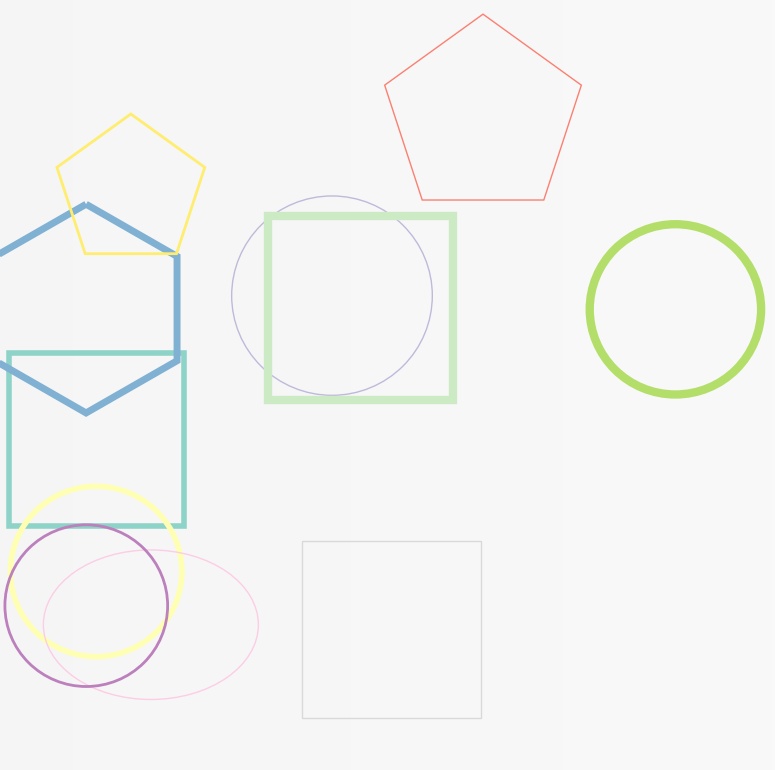[{"shape": "square", "thickness": 2, "radius": 0.56, "center": [0.124, 0.429]}, {"shape": "circle", "thickness": 2, "radius": 0.55, "center": [0.124, 0.258]}, {"shape": "circle", "thickness": 0.5, "radius": 0.65, "center": [0.428, 0.616]}, {"shape": "pentagon", "thickness": 0.5, "radius": 0.67, "center": [0.623, 0.848]}, {"shape": "hexagon", "thickness": 2.5, "radius": 0.68, "center": [0.111, 0.599]}, {"shape": "circle", "thickness": 3, "radius": 0.55, "center": [0.872, 0.598]}, {"shape": "oval", "thickness": 0.5, "radius": 0.69, "center": [0.195, 0.189]}, {"shape": "square", "thickness": 0.5, "radius": 0.58, "center": [0.505, 0.183]}, {"shape": "circle", "thickness": 1, "radius": 0.52, "center": [0.111, 0.213]}, {"shape": "square", "thickness": 3, "radius": 0.6, "center": [0.465, 0.6]}, {"shape": "pentagon", "thickness": 1, "radius": 0.5, "center": [0.169, 0.752]}]